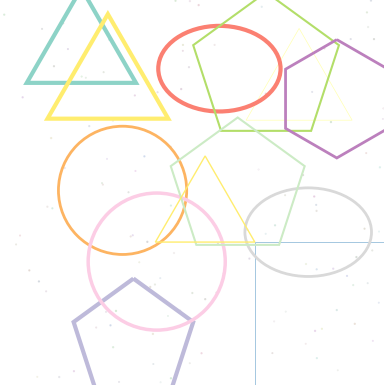[{"shape": "triangle", "thickness": 3, "radius": 0.82, "center": [0.211, 0.867]}, {"shape": "triangle", "thickness": 0.5, "radius": 0.79, "center": [0.777, 0.767]}, {"shape": "pentagon", "thickness": 3, "radius": 0.82, "center": [0.347, 0.113]}, {"shape": "oval", "thickness": 3, "radius": 0.79, "center": [0.57, 0.822]}, {"shape": "square", "thickness": 0.5, "radius": 0.97, "center": [0.854, 0.179]}, {"shape": "circle", "thickness": 2, "radius": 0.83, "center": [0.318, 0.506]}, {"shape": "pentagon", "thickness": 1.5, "radius": 1.0, "center": [0.691, 0.821]}, {"shape": "circle", "thickness": 2.5, "radius": 0.89, "center": [0.407, 0.321]}, {"shape": "oval", "thickness": 2, "radius": 0.82, "center": [0.801, 0.397]}, {"shape": "hexagon", "thickness": 2, "radius": 0.77, "center": [0.875, 0.743]}, {"shape": "pentagon", "thickness": 1.5, "radius": 0.91, "center": [0.617, 0.512]}, {"shape": "triangle", "thickness": 3, "radius": 0.91, "center": [0.28, 0.782]}, {"shape": "triangle", "thickness": 1, "radius": 0.75, "center": [0.533, 0.446]}]